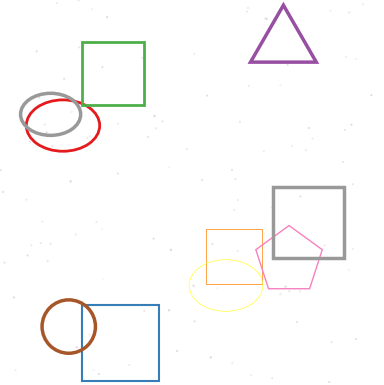[{"shape": "oval", "thickness": 2, "radius": 0.48, "center": [0.164, 0.674]}, {"shape": "square", "thickness": 1.5, "radius": 0.5, "center": [0.312, 0.109]}, {"shape": "square", "thickness": 2, "radius": 0.4, "center": [0.293, 0.809]}, {"shape": "triangle", "thickness": 2.5, "radius": 0.49, "center": [0.736, 0.888]}, {"shape": "square", "thickness": 0.5, "radius": 0.36, "center": [0.607, 0.334]}, {"shape": "oval", "thickness": 0.5, "radius": 0.48, "center": [0.587, 0.258]}, {"shape": "circle", "thickness": 2.5, "radius": 0.35, "center": [0.179, 0.152]}, {"shape": "pentagon", "thickness": 1, "radius": 0.45, "center": [0.751, 0.323]}, {"shape": "square", "thickness": 2.5, "radius": 0.46, "center": [0.801, 0.422]}, {"shape": "oval", "thickness": 2.5, "radius": 0.39, "center": [0.132, 0.703]}]